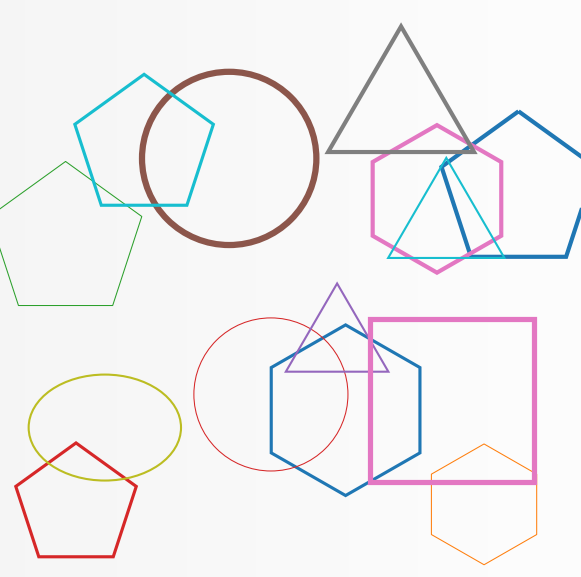[{"shape": "hexagon", "thickness": 1.5, "radius": 0.74, "center": [0.595, 0.289]}, {"shape": "pentagon", "thickness": 2, "radius": 0.7, "center": [0.892, 0.667]}, {"shape": "hexagon", "thickness": 0.5, "radius": 0.52, "center": [0.833, 0.126]}, {"shape": "pentagon", "thickness": 0.5, "radius": 0.69, "center": [0.113, 0.582]}, {"shape": "pentagon", "thickness": 1.5, "radius": 0.54, "center": [0.131, 0.123]}, {"shape": "circle", "thickness": 0.5, "radius": 0.66, "center": [0.466, 0.316]}, {"shape": "triangle", "thickness": 1, "radius": 0.51, "center": [0.58, 0.406]}, {"shape": "circle", "thickness": 3, "radius": 0.75, "center": [0.394, 0.725]}, {"shape": "square", "thickness": 2.5, "radius": 0.71, "center": [0.777, 0.306]}, {"shape": "hexagon", "thickness": 2, "radius": 0.64, "center": [0.752, 0.655]}, {"shape": "triangle", "thickness": 2, "radius": 0.72, "center": [0.69, 0.808]}, {"shape": "oval", "thickness": 1, "radius": 0.66, "center": [0.18, 0.259]}, {"shape": "triangle", "thickness": 1, "radius": 0.58, "center": [0.768, 0.61]}, {"shape": "pentagon", "thickness": 1.5, "radius": 0.63, "center": [0.248, 0.745]}]